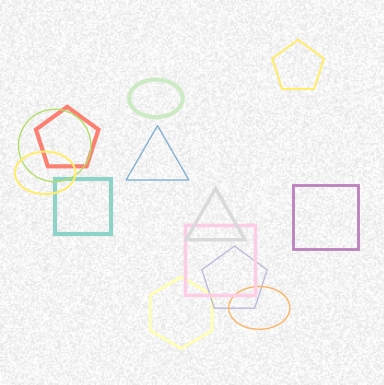[{"shape": "square", "thickness": 3, "radius": 0.36, "center": [0.215, 0.464]}, {"shape": "hexagon", "thickness": 2, "radius": 0.46, "center": [0.471, 0.188]}, {"shape": "pentagon", "thickness": 1, "radius": 0.45, "center": [0.609, 0.272]}, {"shape": "pentagon", "thickness": 3, "radius": 0.43, "center": [0.175, 0.637]}, {"shape": "triangle", "thickness": 1, "radius": 0.47, "center": [0.409, 0.58]}, {"shape": "oval", "thickness": 1, "radius": 0.4, "center": [0.674, 0.2]}, {"shape": "circle", "thickness": 1, "radius": 0.47, "center": [0.142, 0.622]}, {"shape": "square", "thickness": 2.5, "radius": 0.46, "center": [0.571, 0.324]}, {"shape": "triangle", "thickness": 2.5, "radius": 0.44, "center": [0.56, 0.422]}, {"shape": "square", "thickness": 2, "radius": 0.42, "center": [0.845, 0.437]}, {"shape": "oval", "thickness": 3, "radius": 0.35, "center": [0.405, 0.745]}, {"shape": "pentagon", "thickness": 1.5, "radius": 0.35, "center": [0.774, 0.826]}, {"shape": "oval", "thickness": 1.5, "radius": 0.39, "center": [0.117, 0.551]}]